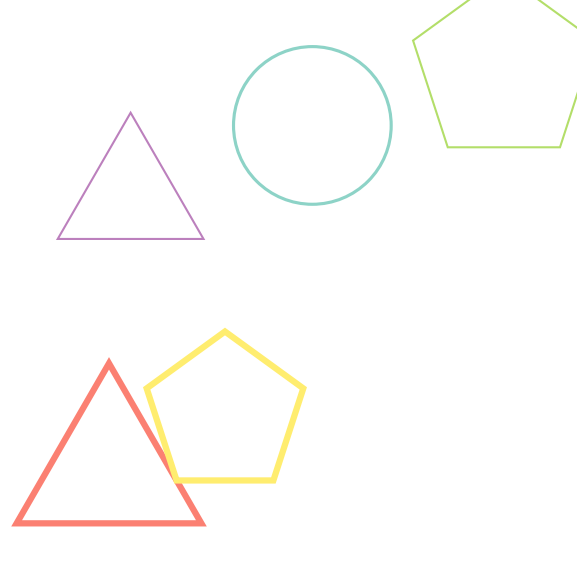[{"shape": "circle", "thickness": 1.5, "radius": 0.68, "center": [0.541, 0.782]}, {"shape": "triangle", "thickness": 3, "radius": 0.92, "center": [0.189, 0.185]}, {"shape": "pentagon", "thickness": 1, "radius": 0.83, "center": [0.873, 0.878]}, {"shape": "triangle", "thickness": 1, "radius": 0.73, "center": [0.226, 0.658]}, {"shape": "pentagon", "thickness": 3, "radius": 0.71, "center": [0.39, 0.283]}]